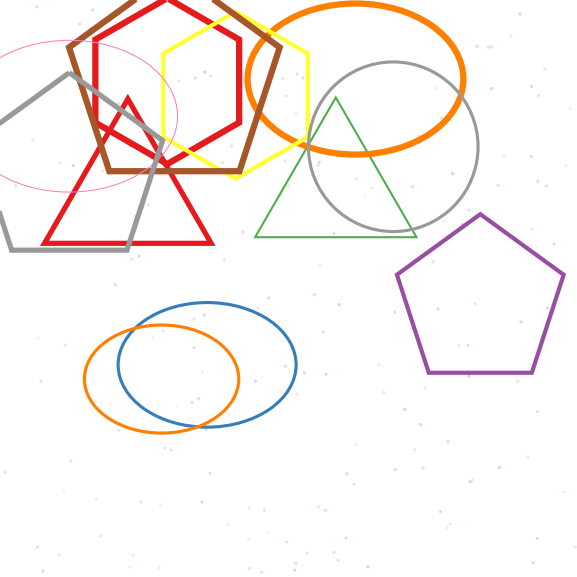[{"shape": "hexagon", "thickness": 3, "radius": 0.72, "center": [0.29, 0.859]}, {"shape": "triangle", "thickness": 2.5, "radius": 0.83, "center": [0.221, 0.661]}, {"shape": "oval", "thickness": 1.5, "radius": 0.77, "center": [0.359, 0.367]}, {"shape": "triangle", "thickness": 1, "radius": 0.81, "center": [0.581, 0.669]}, {"shape": "pentagon", "thickness": 2, "radius": 0.76, "center": [0.832, 0.476]}, {"shape": "oval", "thickness": 1.5, "radius": 0.67, "center": [0.28, 0.343]}, {"shape": "oval", "thickness": 3, "radius": 0.93, "center": [0.616, 0.862]}, {"shape": "hexagon", "thickness": 2, "radius": 0.72, "center": [0.408, 0.834]}, {"shape": "pentagon", "thickness": 3, "radius": 0.96, "center": [0.302, 0.858]}, {"shape": "oval", "thickness": 0.5, "radius": 0.94, "center": [0.12, 0.798]}, {"shape": "pentagon", "thickness": 2.5, "radius": 0.85, "center": [0.12, 0.703]}, {"shape": "circle", "thickness": 1.5, "radius": 0.73, "center": [0.681, 0.745]}]